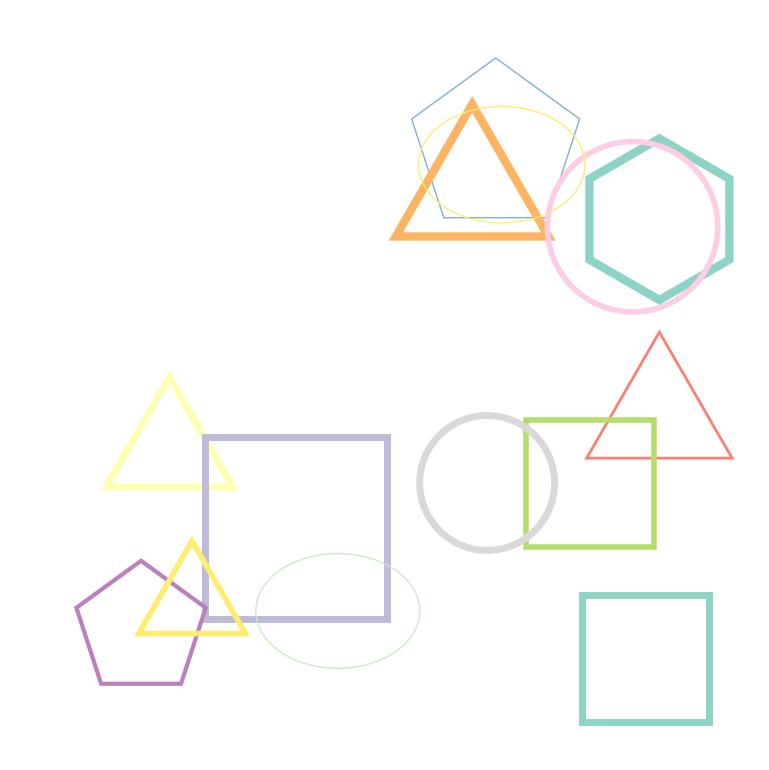[{"shape": "square", "thickness": 2.5, "radius": 0.41, "center": [0.838, 0.145]}, {"shape": "hexagon", "thickness": 3, "radius": 0.52, "center": [0.856, 0.715]}, {"shape": "triangle", "thickness": 2.5, "radius": 0.48, "center": [0.22, 0.415]}, {"shape": "square", "thickness": 2.5, "radius": 0.59, "center": [0.384, 0.314]}, {"shape": "triangle", "thickness": 1, "radius": 0.55, "center": [0.856, 0.46]}, {"shape": "pentagon", "thickness": 0.5, "radius": 0.57, "center": [0.644, 0.81]}, {"shape": "triangle", "thickness": 3, "radius": 0.57, "center": [0.613, 0.75]}, {"shape": "square", "thickness": 2, "radius": 0.41, "center": [0.766, 0.372]}, {"shape": "circle", "thickness": 2, "radius": 0.55, "center": [0.822, 0.706]}, {"shape": "circle", "thickness": 2.5, "radius": 0.44, "center": [0.633, 0.373]}, {"shape": "pentagon", "thickness": 1.5, "radius": 0.44, "center": [0.183, 0.183]}, {"shape": "oval", "thickness": 0.5, "radius": 0.53, "center": [0.439, 0.207]}, {"shape": "oval", "thickness": 0.5, "radius": 0.54, "center": [0.652, 0.786]}, {"shape": "triangle", "thickness": 2, "radius": 0.4, "center": [0.249, 0.217]}]